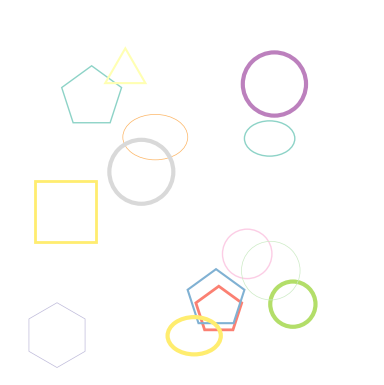[{"shape": "pentagon", "thickness": 1, "radius": 0.41, "center": [0.238, 0.747]}, {"shape": "oval", "thickness": 1, "radius": 0.33, "center": [0.7, 0.64]}, {"shape": "triangle", "thickness": 1.5, "radius": 0.3, "center": [0.325, 0.814]}, {"shape": "hexagon", "thickness": 0.5, "radius": 0.42, "center": [0.148, 0.13]}, {"shape": "pentagon", "thickness": 2, "radius": 0.31, "center": [0.568, 0.194]}, {"shape": "pentagon", "thickness": 1.5, "radius": 0.39, "center": [0.561, 0.223]}, {"shape": "oval", "thickness": 0.5, "radius": 0.42, "center": [0.403, 0.644]}, {"shape": "circle", "thickness": 3, "radius": 0.29, "center": [0.761, 0.21]}, {"shape": "circle", "thickness": 1, "radius": 0.32, "center": [0.642, 0.341]}, {"shape": "circle", "thickness": 3, "radius": 0.42, "center": [0.367, 0.554]}, {"shape": "circle", "thickness": 3, "radius": 0.41, "center": [0.713, 0.782]}, {"shape": "circle", "thickness": 0.5, "radius": 0.38, "center": [0.703, 0.297]}, {"shape": "oval", "thickness": 3, "radius": 0.35, "center": [0.504, 0.128]}, {"shape": "square", "thickness": 2, "radius": 0.4, "center": [0.169, 0.451]}]